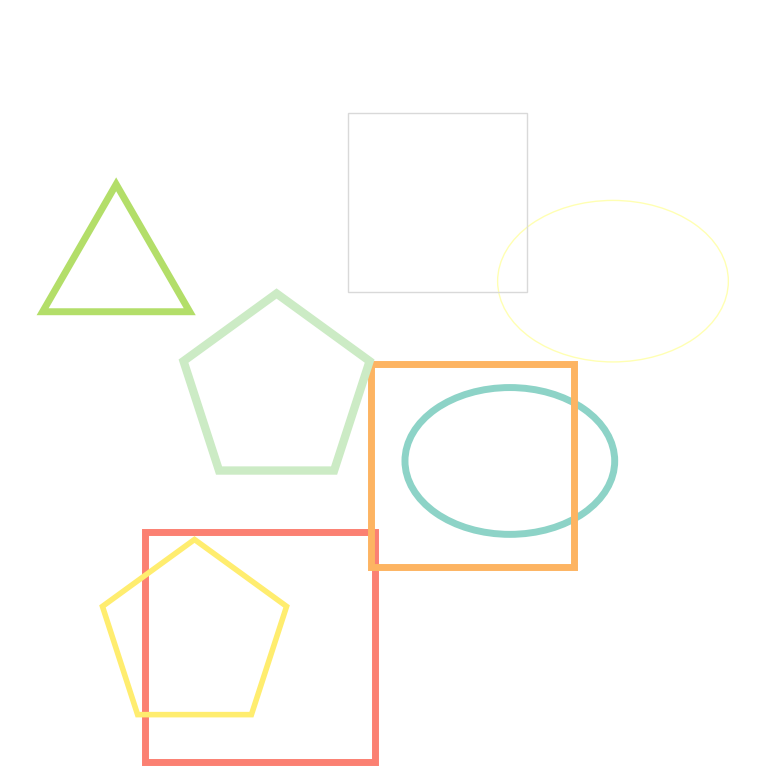[{"shape": "oval", "thickness": 2.5, "radius": 0.68, "center": [0.662, 0.401]}, {"shape": "oval", "thickness": 0.5, "radius": 0.75, "center": [0.796, 0.635]}, {"shape": "square", "thickness": 2.5, "radius": 0.75, "center": [0.338, 0.16]}, {"shape": "square", "thickness": 2.5, "radius": 0.66, "center": [0.613, 0.395]}, {"shape": "triangle", "thickness": 2.5, "radius": 0.55, "center": [0.151, 0.65]}, {"shape": "square", "thickness": 0.5, "radius": 0.58, "center": [0.568, 0.738]}, {"shape": "pentagon", "thickness": 3, "radius": 0.64, "center": [0.359, 0.492]}, {"shape": "pentagon", "thickness": 2, "radius": 0.63, "center": [0.253, 0.174]}]